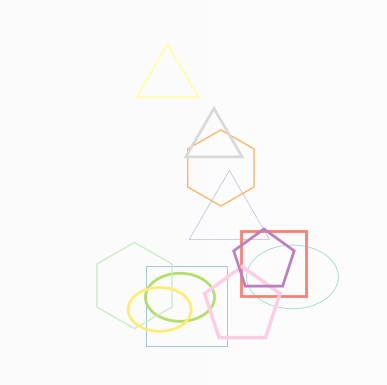[{"shape": "oval", "thickness": 0.5, "radius": 0.59, "center": [0.755, 0.281]}, {"shape": "triangle", "thickness": 1.5, "radius": 0.46, "center": [0.432, 0.793]}, {"shape": "triangle", "thickness": 0.5, "radius": 0.6, "center": [0.592, 0.438]}, {"shape": "square", "thickness": 2, "radius": 0.42, "center": [0.706, 0.316]}, {"shape": "square", "thickness": 0.5, "radius": 0.52, "center": [0.481, 0.205]}, {"shape": "hexagon", "thickness": 1, "radius": 0.49, "center": [0.57, 0.564]}, {"shape": "oval", "thickness": 2, "radius": 0.45, "center": [0.464, 0.228]}, {"shape": "pentagon", "thickness": 2.5, "radius": 0.51, "center": [0.625, 0.206]}, {"shape": "triangle", "thickness": 2, "radius": 0.42, "center": [0.552, 0.634]}, {"shape": "pentagon", "thickness": 2, "radius": 0.41, "center": [0.681, 0.323]}, {"shape": "hexagon", "thickness": 1, "radius": 0.56, "center": [0.347, 0.258]}, {"shape": "oval", "thickness": 2, "radius": 0.41, "center": [0.412, 0.196]}]